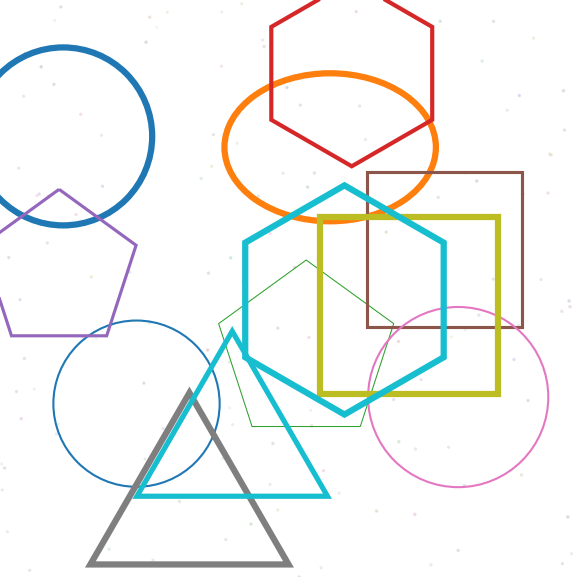[{"shape": "circle", "thickness": 3, "radius": 0.77, "center": [0.109, 0.763]}, {"shape": "circle", "thickness": 1, "radius": 0.72, "center": [0.236, 0.3]}, {"shape": "oval", "thickness": 3, "radius": 0.92, "center": [0.572, 0.744]}, {"shape": "pentagon", "thickness": 0.5, "radius": 0.8, "center": [0.53, 0.389]}, {"shape": "hexagon", "thickness": 2, "radius": 0.8, "center": [0.609, 0.872]}, {"shape": "pentagon", "thickness": 1.5, "radius": 0.7, "center": [0.102, 0.531]}, {"shape": "square", "thickness": 1.5, "radius": 0.67, "center": [0.77, 0.567]}, {"shape": "circle", "thickness": 1, "radius": 0.78, "center": [0.793, 0.312]}, {"shape": "triangle", "thickness": 3, "radius": 0.99, "center": [0.328, 0.121]}, {"shape": "square", "thickness": 3, "radius": 0.77, "center": [0.708, 0.47]}, {"shape": "triangle", "thickness": 2.5, "radius": 0.95, "center": [0.402, 0.235]}, {"shape": "hexagon", "thickness": 3, "radius": 0.99, "center": [0.596, 0.48]}]